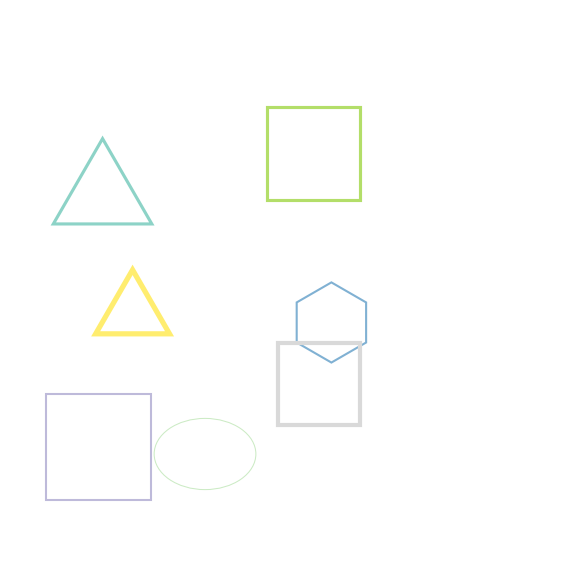[{"shape": "triangle", "thickness": 1.5, "radius": 0.49, "center": [0.178, 0.661]}, {"shape": "square", "thickness": 1, "radius": 0.46, "center": [0.171, 0.225]}, {"shape": "hexagon", "thickness": 1, "radius": 0.35, "center": [0.574, 0.441]}, {"shape": "square", "thickness": 1.5, "radius": 0.4, "center": [0.543, 0.733]}, {"shape": "square", "thickness": 2, "radius": 0.36, "center": [0.553, 0.334]}, {"shape": "oval", "thickness": 0.5, "radius": 0.44, "center": [0.355, 0.213]}, {"shape": "triangle", "thickness": 2.5, "radius": 0.37, "center": [0.23, 0.458]}]